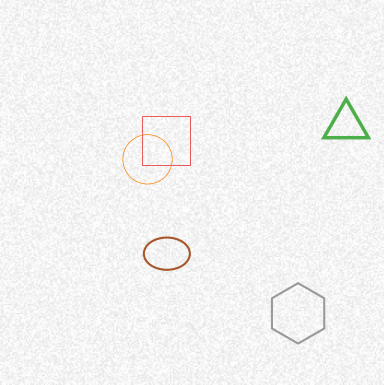[{"shape": "square", "thickness": 0.5, "radius": 0.32, "center": [0.431, 0.635]}, {"shape": "triangle", "thickness": 2.5, "radius": 0.33, "center": [0.899, 0.676]}, {"shape": "circle", "thickness": 0.5, "radius": 0.32, "center": [0.383, 0.586]}, {"shape": "oval", "thickness": 1.5, "radius": 0.3, "center": [0.433, 0.341]}, {"shape": "hexagon", "thickness": 1.5, "radius": 0.39, "center": [0.774, 0.186]}]